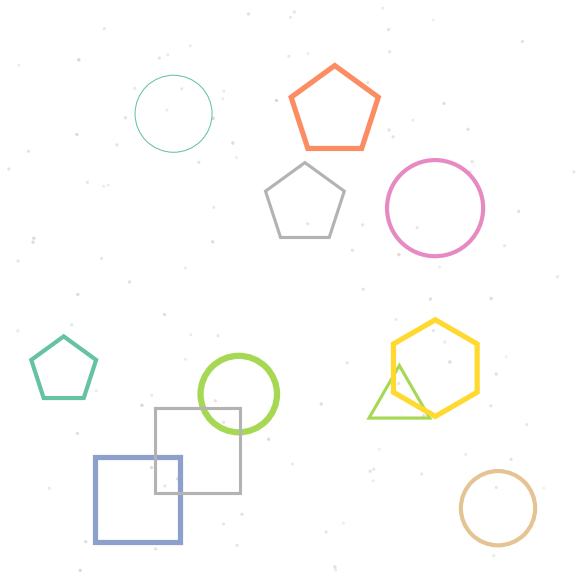[{"shape": "pentagon", "thickness": 2, "radius": 0.3, "center": [0.11, 0.358]}, {"shape": "circle", "thickness": 0.5, "radius": 0.33, "center": [0.301, 0.802]}, {"shape": "pentagon", "thickness": 2.5, "radius": 0.4, "center": [0.58, 0.806]}, {"shape": "square", "thickness": 2.5, "radius": 0.37, "center": [0.238, 0.134]}, {"shape": "circle", "thickness": 2, "radius": 0.42, "center": [0.753, 0.639]}, {"shape": "triangle", "thickness": 1.5, "radius": 0.3, "center": [0.692, 0.306]}, {"shape": "circle", "thickness": 3, "radius": 0.33, "center": [0.413, 0.317]}, {"shape": "hexagon", "thickness": 2.5, "radius": 0.42, "center": [0.754, 0.362]}, {"shape": "circle", "thickness": 2, "radius": 0.32, "center": [0.862, 0.119]}, {"shape": "square", "thickness": 1.5, "radius": 0.37, "center": [0.341, 0.218]}, {"shape": "pentagon", "thickness": 1.5, "radius": 0.36, "center": [0.528, 0.646]}]